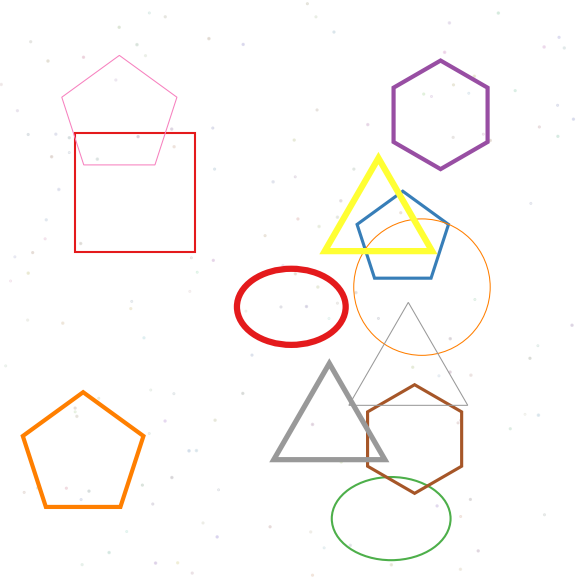[{"shape": "square", "thickness": 1, "radius": 0.52, "center": [0.234, 0.666]}, {"shape": "oval", "thickness": 3, "radius": 0.47, "center": [0.504, 0.468]}, {"shape": "pentagon", "thickness": 1.5, "radius": 0.42, "center": [0.697, 0.585]}, {"shape": "oval", "thickness": 1, "radius": 0.51, "center": [0.677, 0.101]}, {"shape": "hexagon", "thickness": 2, "radius": 0.47, "center": [0.763, 0.8]}, {"shape": "circle", "thickness": 0.5, "radius": 0.59, "center": [0.731, 0.502]}, {"shape": "pentagon", "thickness": 2, "radius": 0.55, "center": [0.144, 0.21]}, {"shape": "triangle", "thickness": 3, "radius": 0.54, "center": [0.655, 0.618]}, {"shape": "hexagon", "thickness": 1.5, "radius": 0.47, "center": [0.718, 0.239]}, {"shape": "pentagon", "thickness": 0.5, "radius": 0.52, "center": [0.207, 0.798]}, {"shape": "triangle", "thickness": 2.5, "radius": 0.56, "center": [0.57, 0.259]}, {"shape": "triangle", "thickness": 0.5, "radius": 0.59, "center": [0.707, 0.357]}]